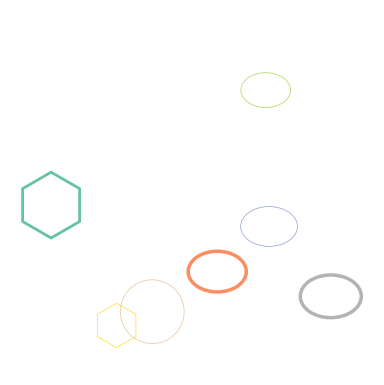[{"shape": "hexagon", "thickness": 2, "radius": 0.43, "center": [0.133, 0.467]}, {"shape": "oval", "thickness": 2.5, "radius": 0.38, "center": [0.564, 0.295]}, {"shape": "oval", "thickness": 0.5, "radius": 0.37, "center": [0.699, 0.412]}, {"shape": "oval", "thickness": 0.5, "radius": 0.32, "center": [0.69, 0.766]}, {"shape": "hexagon", "thickness": 0.5, "radius": 0.29, "center": [0.303, 0.155]}, {"shape": "circle", "thickness": 0.5, "radius": 0.41, "center": [0.395, 0.19]}, {"shape": "oval", "thickness": 2.5, "radius": 0.4, "center": [0.859, 0.23]}]